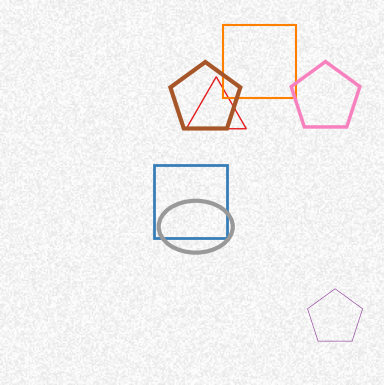[{"shape": "triangle", "thickness": 1, "radius": 0.45, "center": [0.562, 0.711]}, {"shape": "square", "thickness": 2, "radius": 0.48, "center": [0.496, 0.476]}, {"shape": "pentagon", "thickness": 0.5, "radius": 0.38, "center": [0.87, 0.175]}, {"shape": "square", "thickness": 1.5, "radius": 0.47, "center": [0.674, 0.841]}, {"shape": "pentagon", "thickness": 3, "radius": 0.48, "center": [0.533, 0.744]}, {"shape": "pentagon", "thickness": 2.5, "radius": 0.47, "center": [0.846, 0.746]}, {"shape": "oval", "thickness": 3, "radius": 0.48, "center": [0.508, 0.411]}]